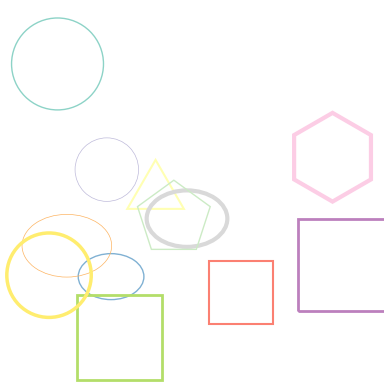[{"shape": "circle", "thickness": 1, "radius": 0.6, "center": [0.149, 0.834]}, {"shape": "triangle", "thickness": 1.5, "radius": 0.42, "center": [0.404, 0.5]}, {"shape": "circle", "thickness": 0.5, "radius": 0.41, "center": [0.277, 0.559]}, {"shape": "square", "thickness": 1.5, "radius": 0.41, "center": [0.626, 0.241]}, {"shape": "oval", "thickness": 1, "radius": 0.43, "center": [0.288, 0.282]}, {"shape": "oval", "thickness": 0.5, "radius": 0.58, "center": [0.174, 0.362]}, {"shape": "square", "thickness": 2, "radius": 0.56, "center": [0.311, 0.123]}, {"shape": "hexagon", "thickness": 3, "radius": 0.58, "center": [0.864, 0.592]}, {"shape": "oval", "thickness": 3, "radius": 0.52, "center": [0.486, 0.432]}, {"shape": "square", "thickness": 2, "radius": 0.6, "center": [0.895, 0.312]}, {"shape": "pentagon", "thickness": 1, "radius": 0.5, "center": [0.452, 0.433]}, {"shape": "circle", "thickness": 2.5, "radius": 0.55, "center": [0.127, 0.285]}]